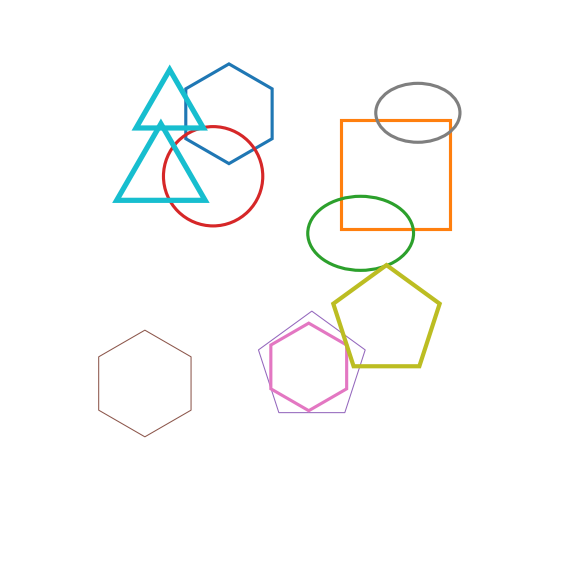[{"shape": "hexagon", "thickness": 1.5, "radius": 0.43, "center": [0.396, 0.802]}, {"shape": "square", "thickness": 1.5, "radius": 0.47, "center": [0.684, 0.697]}, {"shape": "oval", "thickness": 1.5, "radius": 0.46, "center": [0.625, 0.595]}, {"shape": "circle", "thickness": 1.5, "radius": 0.43, "center": [0.369, 0.694]}, {"shape": "pentagon", "thickness": 0.5, "radius": 0.49, "center": [0.54, 0.363]}, {"shape": "hexagon", "thickness": 0.5, "radius": 0.46, "center": [0.251, 0.335]}, {"shape": "hexagon", "thickness": 1.5, "radius": 0.38, "center": [0.535, 0.364]}, {"shape": "oval", "thickness": 1.5, "radius": 0.36, "center": [0.724, 0.804]}, {"shape": "pentagon", "thickness": 2, "radius": 0.48, "center": [0.669, 0.443]}, {"shape": "triangle", "thickness": 2.5, "radius": 0.44, "center": [0.279, 0.696]}, {"shape": "triangle", "thickness": 2.5, "radius": 0.34, "center": [0.294, 0.811]}]